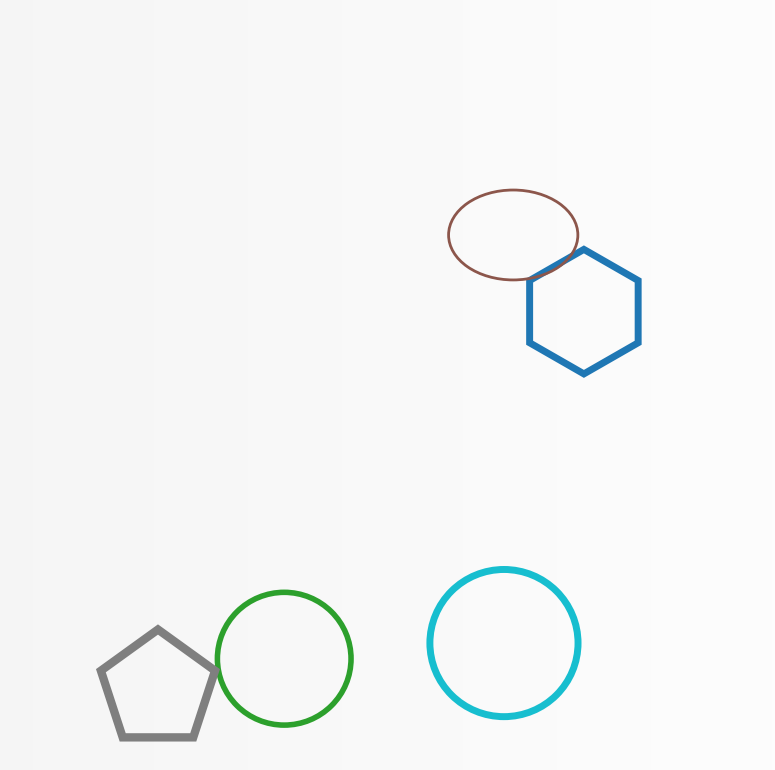[{"shape": "hexagon", "thickness": 2.5, "radius": 0.4, "center": [0.753, 0.595]}, {"shape": "circle", "thickness": 2, "radius": 0.43, "center": [0.367, 0.145]}, {"shape": "oval", "thickness": 1, "radius": 0.42, "center": [0.662, 0.695]}, {"shape": "pentagon", "thickness": 3, "radius": 0.39, "center": [0.204, 0.105]}, {"shape": "circle", "thickness": 2.5, "radius": 0.48, "center": [0.65, 0.165]}]